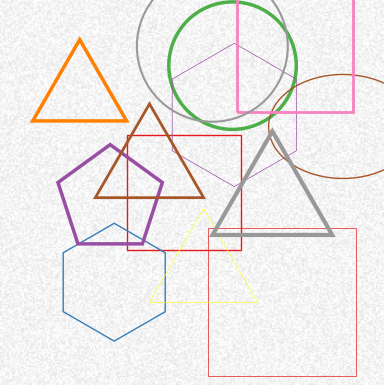[{"shape": "square", "thickness": 0.5, "radius": 0.96, "center": [0.732, 0.215]}, {"shape": "square", "thickness": 1, "radius": 0.74, "center": [0.478, 0.5]}, {"shape": "hexagon", "thickness": 1, "radius": 0.77, "center": [0.297, 0.267]}, {"shape": "circle", "thickness": 2.5, "radius": 0.83, "center": [0.604, 0.829]}, {"shape": "hexagon", "thickness": 0.5, "radius": 0.93, "center": [0.609, 0.701]}, {"shape": "pentagon", "thickness": 2.5, "radius": 0.71, "center": [0.286, 0.482]}, {"shape": "triangle", "thickness": 2.5, "radius": 0.7, "center": [0.207, 0.756]}, {"shape": "triangle", "thickness": 0.5, "radius": 0.81, "center": [0.529, 0.295]}, {"shape": "triangle", "thickness": 2, "radius": 0.81, "center": [0.388, 0.568]}, {"shape": "oval", "thickness": 1, "radius": 0.96, "center": [0.891, 0.672]}, {"shape": "square", "thickness": 2, "radius": 0.76, "center": [0.767, 0.861]}, {"shape": "circle", "thickness": 1.5, "radius": 0.98, "center": [0.551, 0.88]}, {"shape": "triangle", "thickness": 3, "radius": 0.9, "center": [0.707, 0.479]}]